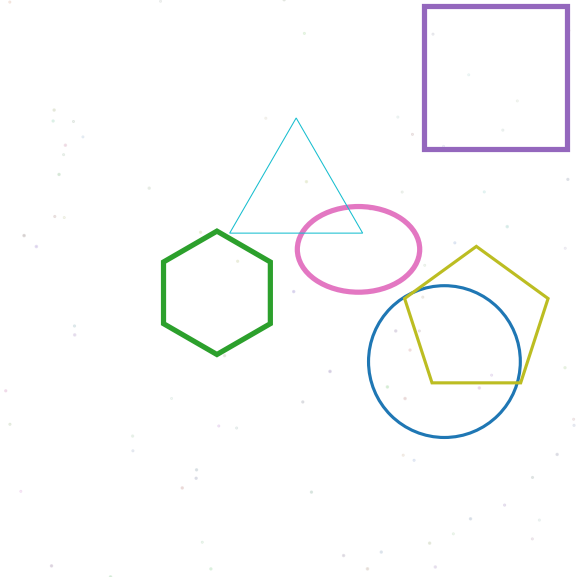[{"shape": "circle", "thickness": 1.5, "radius": 0.66, "center": [0.77, 0.373]}, {"shape": "hexagon", "thickness": 2.5, "radius": 0.53, "center": [0.376, 0.492]}, {"shape": "square", "thickness": 2.5, "radius": 0.62, "center": [0.857, 0.865]}, {"shape": "oval", "thickness": 2.5, "radius": 0.53, "center": [0.621, 0.567]}, {"shape": "pentagon", "thickness": 1.5, "radius": 0.65, "center": [0.825, 0.442]}, {"shape": "triangle", "thickness": 0.5, "radius": 0.66, "center": [0.513, 0.662]}]